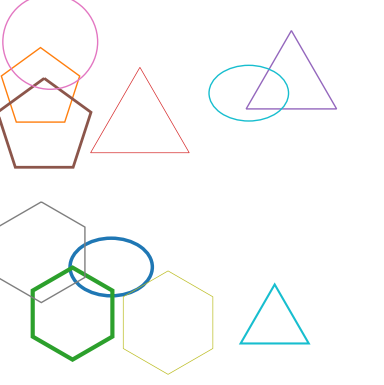[{"shape": "oval", "thickness": 2.5, "radius": 0.53, "center": [0.289, 0.306]}, {"shape": "pentagon", "thickness": 1, "radius": 0.53, "center": [0.105, 0.769]}, {"shape": "hexagon", "thickness": 3, "radius": 0.6, "center": [0.188, 0.185]}, {"shape": "triangle", "thickness": 0.5, "radius": 0.74, "center": [0.363, 0.677]}, {"shape": "triangle", "thickness": 1, "radius": 0.68, "center": [0.757, 0.785]}, {"shape": "pentagon", "thickness": 2, "radius": 0.64, "center": [0.115, 0.669]}, {"shape": "circle", "thickness": 1, "radius": 0.62, "center": [0.13, 0.891]}, {"shape": "hexagon", "thickness": 1, "radius": 0.65, "center": [0.107, 0.345]}, {"shape": "hexagon", "thickness": 0.5, "radius": 0.67, "center": [0.437, 0.162]}, {"shape": "oval", "thickness": 1, "radius": 0.52, "center": [0.646, 0.758]}, {"shape": "triangle", "thickness": 1.5, "radius": 0.51, "center": [0.713, 0.159]}]